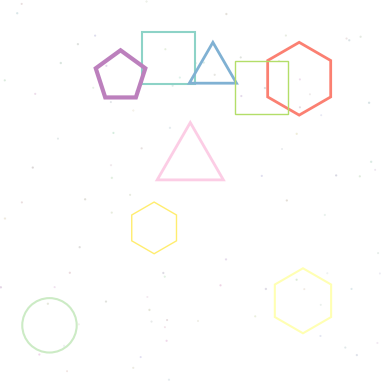[{"shape": "square", "thickness": 1.5, "radius": 0.34, "center": [0.438, 0.849]}, {"shape": "hexagon", "thickness": 1.5, "radius": 0.42, "center": [0.787, 0.219]}, {"shape": "hexagon", "thickness": 2, "radius": 0.47, "center": [0.777, 0.796]}, {"shape": "triangle", "thickness": 2, "radius": 0.35, "center": [0.553, 0.819]}, {"shape": "square", "thickness": 1, "radius": 0.34, "center": [0.68, 0.773]}, {"shape": "triangle", "thickness": 2, "radius": 0.5, "center": [0.494, 0.582]}, {"shape": "pentagon", "thickness": 3, "radius": 0.34, "center": [0.313, 0.802]}, {"shape": "circle", "thickness": 1.5, "radius": 0.35, "center": [0.129, 0.155]}, {"shape": "hexagon", "thickness": 1, "radius": 0.34, "center": [0.4, 0.408]}]